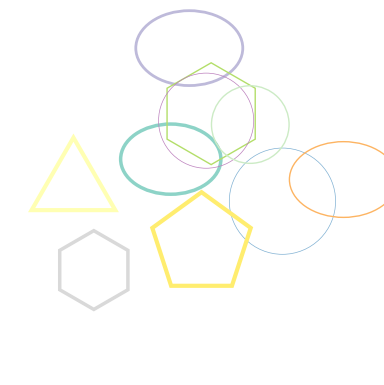[{"shape": "oval", "thickness": 2.5, "radius": 0.65, "center": [0.444, 0.587]}, {"shape": "triangle", "thickness": 3, "radius": 0.63, "center": [0.191, 0.517]}, {"shape": "oval", "thickness": 2, "radius": 0.69, "center": [0.492, 0.875]}, {"shape": "circle", "thickness": 0.5, "radius": 0.69, "center": [0.734, 0.477]}, {"shape": "oval", "thickness": 1, "radius": 0.7, "center": [0.892, 0.534]}, {"shape": "hexagon", "thickness": 1, "radius": 0.66, "center": [0.548, 0.705]}, {"shape": "hexagon", "thickness": 2.5, "radius": 0.51, "center": [0.244, 0.299]}, {"shape": "circle", "thickness": 0.5, "radius": 0.62, "center": [0.535, 0.687]}, {"shape": "circle", "thickness": 1, "radius": 0.5, "center": [0.65, 0.676]}, {"shape": "pentagon", "thickness": 3, "radius": 0.67, "center": [0.523, 0.366]}]